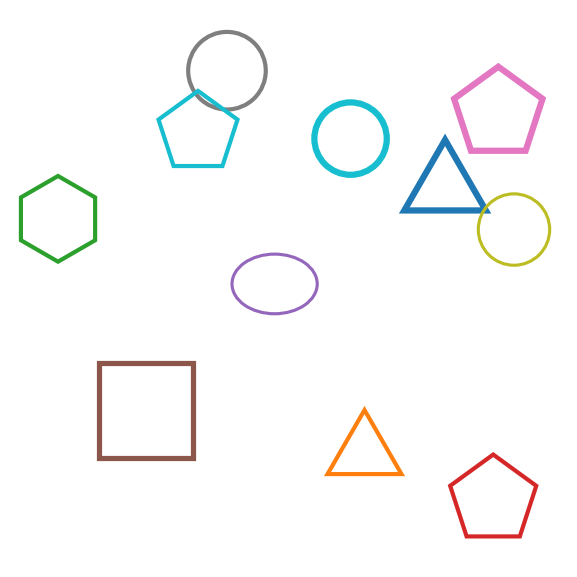[{"shape": "triangle", "thickness": 3, "radius": 0.41, "center": [0.771, 0.675]}, {"shape": "triangle", "thickness": 2, "radius": 0.37, "center": [0.631, 0.215]}, {"shape": "hexagon", "thickness": 2, "radius": 0.37, "center": [0.1, 0.62]}, {"shape": "pentagon", "thickness": 2, "radius": 0.39, "center": [0.854, 0.134]}, {"shape": "oval", "thickness": 1.5, "radius": 0.37, "center": [0.476, 0.507]}, {"shape": "square", "thickness": 2.5, "radius": 0.41, "center": [0.253, 0.289]}, {"shape": "pentagon", "thickness": 3, "radius": 0.4, "center": [0.863, 0.803]}, {"shape": "circle", "thickness": 2, "radius": 0.34, "center": [0.393, 0.877]}, {"shape": "circle", "thickness": 1.5, "radius": 0.31, "center": [0.89, 0.602]}, {"shape": "pentagon", "thickness": 2, "radius": 0.36, "center": [0.343, 0.77]}, {"shape": "circle", "thickness": 3, "radius": 0.31, "center": [0.607, 0.759]}]